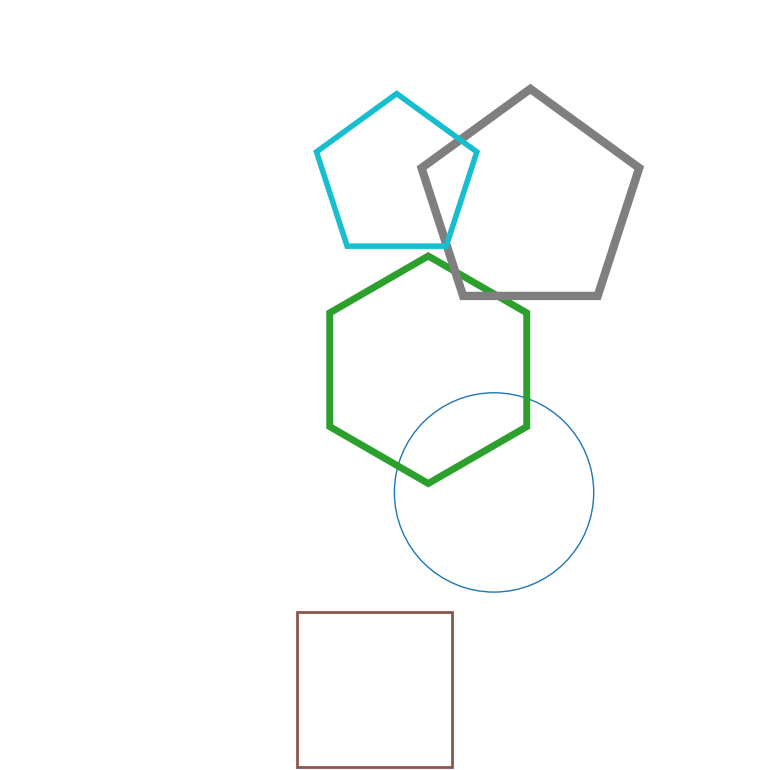[{"shape": "circle", "thickness": 0.5, "radius": 0.65, "center": [0.642, 0.36]}, {"shape": "hexagon", "thickness": 2.5, "radius": 0.74, "center": [0.556, 0.52]}, {"shape": "square", "thickness": 1, "radius": 0.5, "center": [0.486, 0.105]}, {"shape": "pentagon", "thickness": 3, "radius": 0.74, "center": [0.689, 0.736]}, {"shape": "pentagon", "thickness": 2, "radius": 0.55, "center": [0.515, 0.769]}]